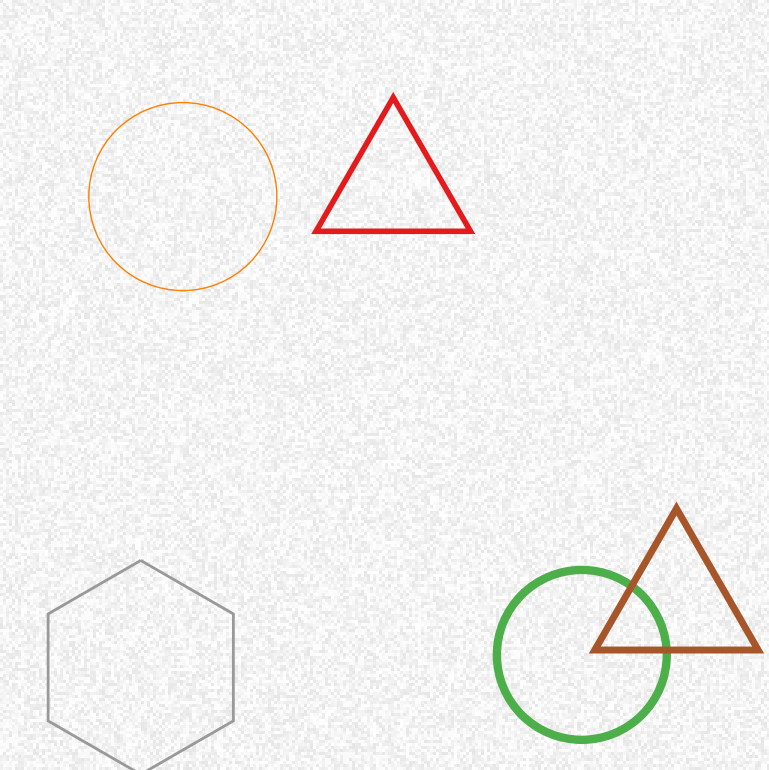[{"shape": "triangle", "thickness": 2, "radius": 0.58, "center": [0.511, 0.758]}, {"shape": "circle", "thickness": 3, "radius": 0.55, "center": [0.756, 0.149]}, {"shape": "circle", "thickness": 0.5, "radius": 0.61, "center": [0.237, 0.745]}, {"shape": "triangle", "thickness": 2.5, "radius": 0.61, "center": [0.879, 0.217]}, {"shape": "hexagon", "thickness": 1, "radius": 0.69, "center": [0.183, 0.133]}]